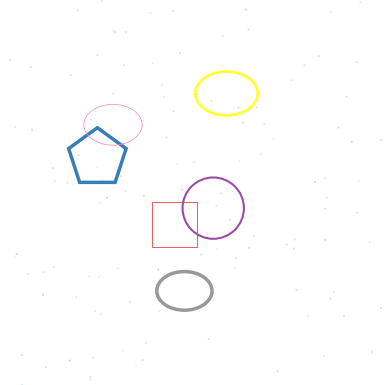[{"shape": "square", "thickness": 0.5, "radius": 0.29, "center": [0.453, 0.417]}, {"shape": "pentagon", "thickness": 2.5, "radius": 0.39, "center": [0.253, 0.59]}, {"shape": "circle", "thickness": 1.5, "radius": 0.4, "center": [0.554, 0.459]}, {"shape": "oval", "thickness": 2, "radius": 0.41, "center": [0.588, 0.757]}, {"shape": "oval", "thickness": 0.5, "radius": 0.38, "center": [0.293, 0.676]}, {"shape": "oval", "thickness": 2.5, "radius": 0.36, "center": [0.479, 0.244]}]